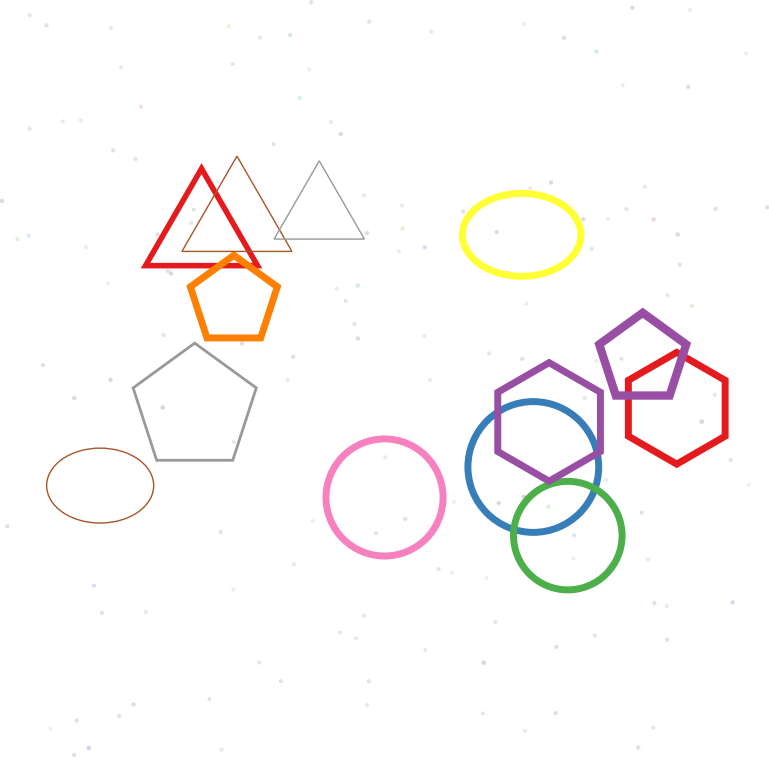[{"shape": "hexagon", "thickness": 2.5, "radius": 0.36, "center": [0.879, 0.47]}, {"shape": "triangle", "thickness": 2, "radius": 0.42, "center": [0.262, 0.697]}, {"shape": "circle", "thickness": 2.5, "radius": 0.42, "center": [0.693, 0.394]}, {"shape": "circle", "thickness": 2.5, "radius": 0.35, "center": [0.737, 0.304]}, {"shape": "hexagon", "thickness": 2.5, "radius": 0.38, "center": [0.713, 0.452]}, {"shape": "pentagon", "thickness": 3, "radius": 0.3, "center": [0.835, 0.534]}, {"shape": "pentagon", "thickness": 2.5, "radius": 0.3, "center": [0.304, 0.609]}, {"shape": "oval", "thickness": 2.5, "radius": 0.38, "center": [0.677, 0.695]}, {"shape": "triangle", "thickness": 0.5, "radius": 0.41, "center": [0.308, 0.715]}, {"shape": "oval", "thickness": 0.5, "radius": 0.35, "center": [0.13, 0.369]}, {"shape": "circle", "thickness": 2.5, "radius": 0.38, "center": [0.499, 0.354]}, {"shape": "pentagon", "thickness": 1, "radius": 0.42, "center": [0.253, 0.47]}, {"shape": "triangle", "thickness": 0.5, "radius": 0.34, "center": [0.415, 0.723]}]